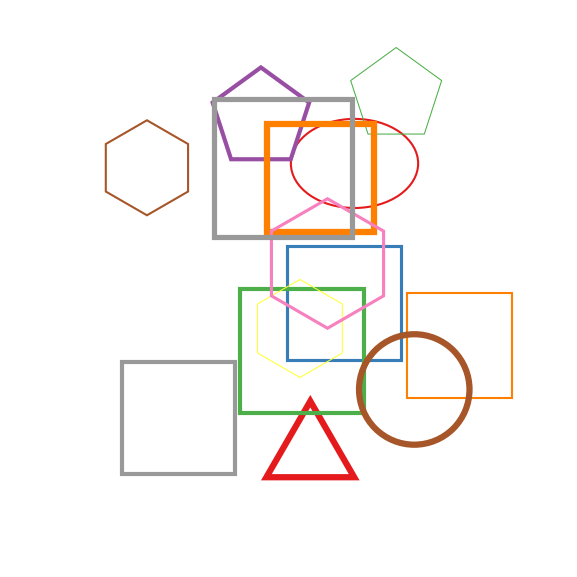[{"shape": "triangle", "thickness": 3, "radius": 0.44, "center": [0.537, 0.217]}, {"shape": "oval", "thickness": 1, "radius": 0.55, "center": [0.614, 0.716]}, {"shape": "square", "thickness": 1.5, "radius": 0.5, "center": [0.596, 0.474]}, {"shape": "square", "thickness": 2, "radius": 0.54, "center": [0.522, 0.392]}, {"shape": "pentagon", "thickness": 0.5, "radius": 0.41, "center": [0.686, 0.834]}, {"shape": "pentagon", "thickness": 2, "radius": 0.44, "center": [0.452, 0.794]}, {"shape": "square", "thickness": 1, "radius": 0.46, "center": [0.795, 0.401]}, {"shape": "square", "thickness": 3, "radius": 0.47, "center": [0.555, 0.691]}, {"shape": "hexagon", "thickness": 0.5, "radius": 0.42, "center": [0.519, 0.43]}, {"shape": "circle", "thickness": 3, "radius": 0.48, "center": [0.717, 0.325]}, {"shape": "hexagon", "thickness": 1, "radius": 0.41, "center": [0.254, 0.709]}, {"shape": "hexagon", "thickness": 1.5, "radius": 0.56, "center": [0.567, 0.543]}, {"shape": "square", "thickness": 2.5, "radius": 0.6, "center": [0.491, 0.708]}, {"shape": "square", "thickness": 2, "radius": 0.49, "center": [0.309, 0.276]}]